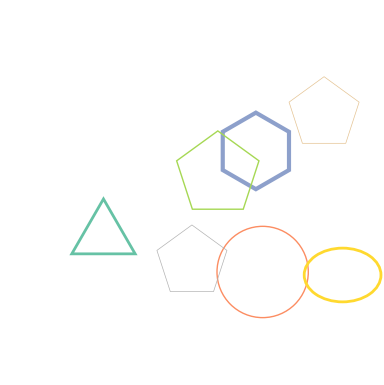[{"shape": "triangle", "thickness": 2, "radius": 0.48, "center": [0.269, 0.388]}, {"shape": "circle", "thickness": 1, "radius": 0.59, "center": [0.682, 0.294]}, {"shape": "hexagon", "thickness": 3, "radius": 0.5, "center": [0.665, 0.608]}, {"shape": "pentagon", "thickness": 1, "radius": 0.56, "center": [0.566, 0.548]}, {"shape": "oval", "thickness": 2, "radius": 0.5, "center": [0.89, 0.286]}, {"shape": "pentagon", "thickness": 0.5, "radius": 0.48, "center": [0.842, 0.705]}, {"shape": "pentagon", "thickness": 0.5, "radius": 0.48, "center": [0.499, 0.32]}]